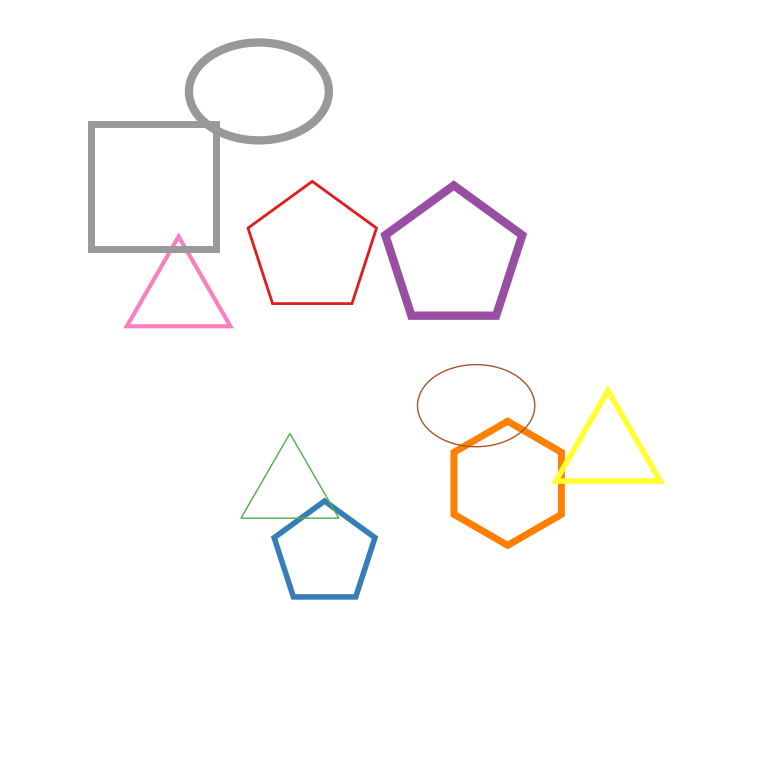[{"shape": "pentagon", "thickness": 1, "radius": 0.44, "center": [0.406, 0.677]}, {"shape": "pentagon", "thickness": 2, "radius": 0.34, "center": [0.422, 0.28]}, {"shape": "triangle", "thickness": 0.5, "radius": 0.37, "center": [0.376, 0.364]}, {"shape": "pentagon", "thickness": 3, "radius": 0.47, "center": [0.589, 0.666]}, {"shape": "hexagon", "thickness": 2.5, "radius": 0.4, "center": [0.659, 0.372]}, {"shape": "triangle", "thickness": 2, "radius": 0.39, "center": [0.79, 0.414]}, {"shape": "oval", "thickness": 0.5, "radius": 0.38, "center": [0.618, 0.473]}, {"shape": "triangle", "thickness": 1.5, "radius": 0.39, "center": [0.232, 0.615]}, {"shape": "square", "thickness": 2.5, "radius": 0.41, "center": [0.199, 0.758]}, {"shape": "oval", "thickness": 3, "radius": 0.45, "center": [0.336, 0.881]}]